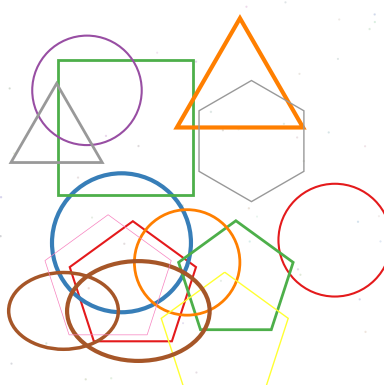[{"shape": "pentagon", "thickness": 1.5, "radius": 0.86, "center": [0.345, 0.253]}, {"shape": "circle", "thickness": 1.5, "radius": 0.73, "center": [0.87, 0.376]}, {"shape": "circle", "thickness": 3, "radius": 0.9, "center": [0.316, 0.369]}, {"shape": "pentagon", "thickness": 2, "radius": 0.78, "center": [0.613, 0.27]}, {"shape": "square", "thickness": 2, "radius": 0.88, "center": [0.327, 0.67]}, {"shape": "circle", "thickness": 1.5, "radius": 0.71, "center": [0.226, 0.765]}, {"shape": "triangle", "thickness": 3, "radius": 0.95, "center": [0.623, 0.763]}, {"shape": "circle", "thickness": 2, "radius": 0.68, "center": [0.486, 0.318]}, {"shape": "pentagon", "thickness": 1, "radius": 0.87, "center": [0.584, 0.12]}, {"shape": "oval", "thickness": 2.5, "radius": 0.71, "center": [0.165, 0.192]}, {"shape": "oval", "thickness": 3, "radius": 0.93, "center": [0.359, 0.192]}, {"shape": "pentagon", "thickness": 0.5, "radius": 0.86, "center": [0.281, 0.27]}, {"shape": "hexagon", "thickness": 1, "radius": 0.79, "center": [0.653, 0.634]}, {"shape": "triangle", "thickness": 2, "radius": 0.68, "center": [0.147, 0.646]}]